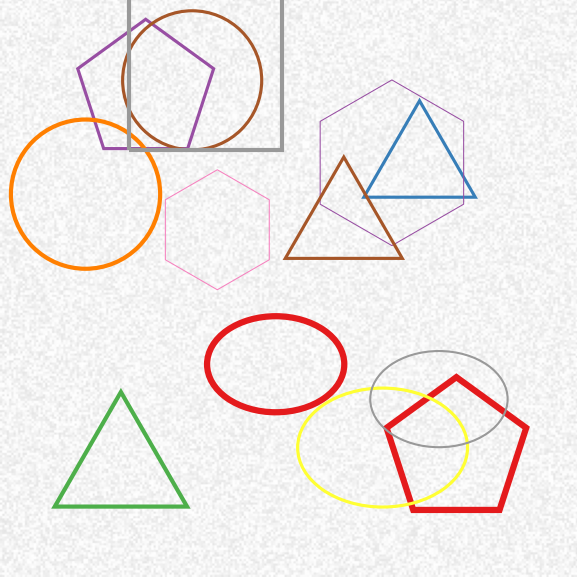[{"shape": "pentagon", "thickness": 3, "radius": 0.64, "center": [0.79, 0.219]}, {"shape": "oval", "thickness": 3, "radius": 0.59, "center": [0.477, 0.368]}, {"shape": "triangle", "thickness": 1.5, "radius": 0.56, "center": [0.727, 0.713]}, {"shape": "triangle", "thickness": 2, "radius": 0.66, "center": [0.209, 0.188]}, {"shape": "hexagon", "thickness": 0.5, "radius": 0.72, "center": [0.679, 0.717]}, {"shape": "pentagon", "thickness": 1.5, "radius": 0.62, "center": [0.252, 0.842]}, {"shape": "circle", "thickness": 2, "radius": 0.65, "center": [0.148, 0.663]}, {"shape": "oval", "thickness": 1.5, "radius": 0.74, "center": [0.663, 0.224]}, {"shape": "triangle", "thickness": 1.5, "radius": 0.58, "center": [0.595, 0.61]}, {"shape": "circle", "thickness": 1.5, "radius": 0.6, "center": [0.333, 0.86]}, {"shape": "hexagon", "thickness": 0.5, "radius": 0.52, "center": [0.376, 0.601]}, {"shape": "square", "thickness": 2, "radius": 0.66, "center": [0.356, 0.873]}, {"shape": "oval", "thickness": 1, "radius": 0.59, "center": [0.76, 0.308]}]